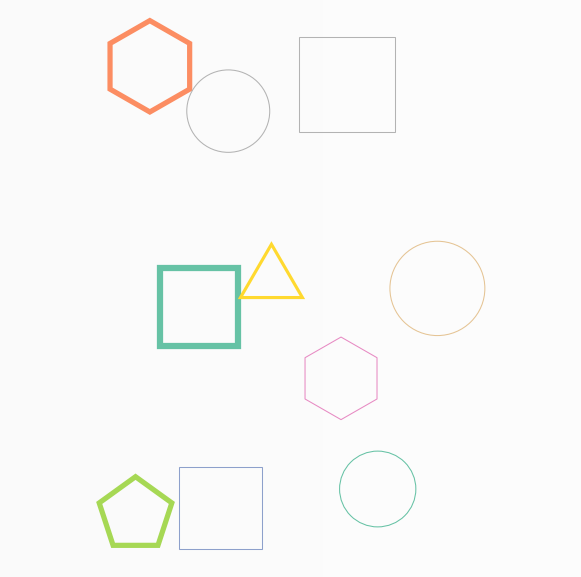[{"shape": "square", "thickness": 3, "radius": 0.34, "center": [0.342, 0.467]}, {"shape": "circle", "thickness": 0.5, "radius": 0.33, "center": [0.65, 0.152]}, {"shape": "hexagon", "thickness": 2.5, "radius": 0.4, "center": [0.258, 0.884]}, {"shape": "square", "thickness": 0.5, "radius": 0.36, "center": [0.38, 0.119]}, {"shape": "hexagon", "thickness": 0.5, "radius": 0.36, "center": [0.587, 0.344]}, {"shape": "pentagon", "thickness": 2.5, "radius": 0.33, "center": [0.233, 0.108]}, {"shape": "triangle", "thickness": 1.5, "radius": 0.31, "center": [0.467, 0.515]}, {"shape": "circle", "thickness": 0.5, "radius": 0.41, "center": [0.752, 0.5]}, {"shape": "square", "thickness": 0.5, "radius": 0.41, "center": [0.597, 0.852]}, {"shape": "circle", "thickness": 0.5, "radius": 0.36, "center": [0.393, 0.807]}]